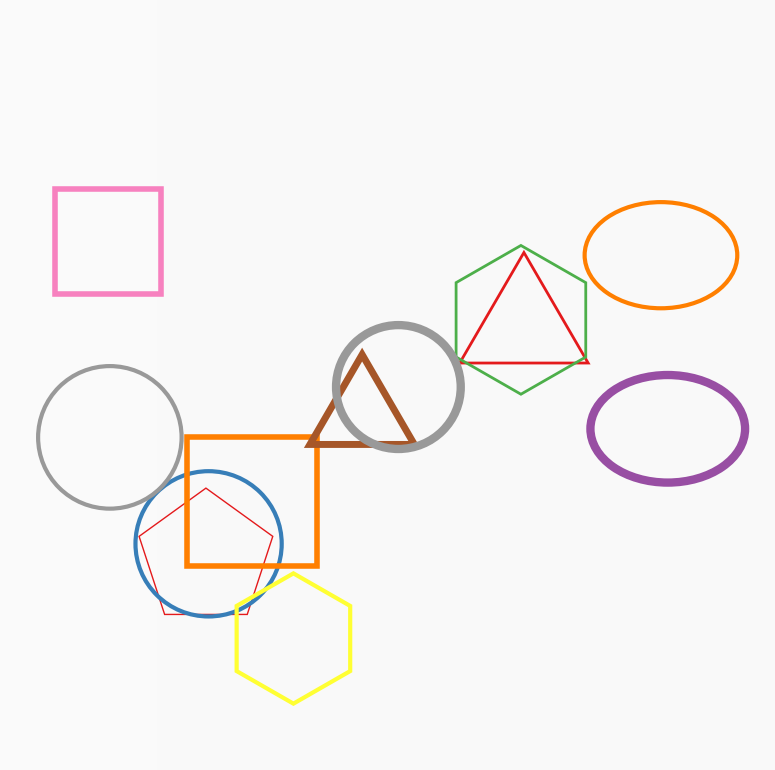[{"shape": "pentagon", "thickness": 0.5, "radius": 0.45, "center": [0.266, 0.275]}, {"shape": "triangle", "thickness": 1, "radius": 0.48, "center": [0.676, 0.576]}, {"shape": "circle", "thickness": 1.5, "radius": 0.47, "center": [0.269, 0.294]}, {"shape": "hexagon", "thickness": 1, "radius": 0.48, "center": [0.672, 0.585]}, {"shape": "oval", "thickness": 3, "radius": 0.5, "center": [0.862, 0.443]}, {"shape": "square", "thickness": 2, "radius": 0.42, "center": [0.326, 0.348]}, {"shape": "oval", "thickness": 1.5, "radius": 0.49, "center": [0.853, 0.669]}, {"shape": "hexagon", "thickness": 1.5, "radius": 0.42, "center": [0.379, 0.171]}, {"shape": "triangle", "thickness": 2.5, "radius": 0.39, "center": [0.467, 0.462]}, {"shape": "square", "thickness": 2, "radius": 0.34, "center": [0.14, 0.686]}, {"shape": "circle", "thickness": 1.5, "radius": 0.46, "center": [0.142, 0.432]}, {"shape": "circle", "thickness": 3, "radius": 0.4, "center": [0.514, 0.497]}]